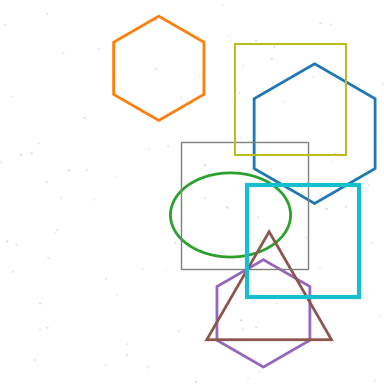[{"shape": "hexagon", "thickness": 2, "radius": 0.91, "center": [0.817, 0.653]}, {"shape": "hexagon", "thickness": 2, "radius": 0.68, "center": [0.412, 0.823]}, {"shape": "oval", "thickness": 2, "radius": 0.78, "center": [0.599, 0.442]}, {"shape": "hexagon", "thickness": 2, "radius": 0.7, "center": [0.684, 0.186]}, {"shape": "triangle", "thickness": 2, "radius": 0.94, "center": [0.699, 0.211]}, {"shape": "square", "thickness": 1, "radius": 0.83, "center": [0.635, 0.467]}, {"shape": "square", "thickness": 1.5, "radius": 0.72, "center": [0.756, 0.741]}, {"shape": "square", "thickness": 3, "radius": 0.73, "center": [0.788, 0.375]}]